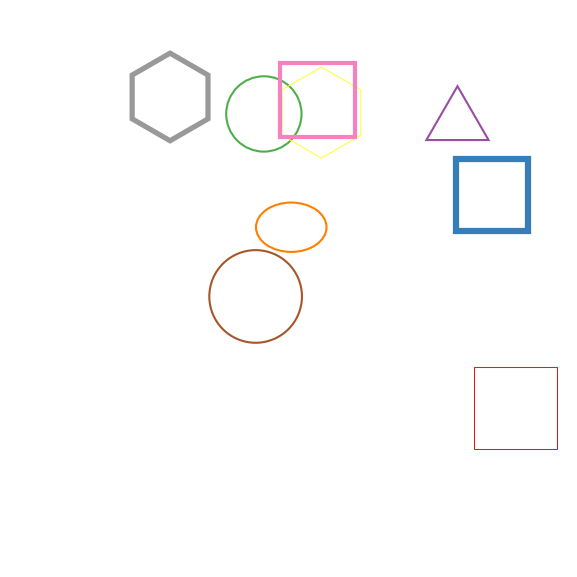[{"shape": "square", "thickness": 0.5, "radius": 0.36, "center": [0.893, 0.293]}, {"shape": "square", "thickness": 3, "radius": 0.31, "center": [0.852, 0.661]}, {"shape": "circle", "thickness": 1, "radius": 0.33, "center": [0.457, 0.802]}, {"shape": "triangle", "thickness": 1, "radius": 0.31, "center": [0.792, 0.788]}, {"shape": "oval", "thickness": 1, "radius": 0.31, "center": [0.504, 0.606]}, {"shape": "hexagon", "thickness": 0.5, "radius": 0.39, "center": [0.557, 0.804]}, {"shape": "circle", "thickness": 1, "radius": 0.4, "center": [0.443, 0.486]}, {"shape": "square", "thickness": 2, "radius": 0.32, "center": [0.55, 0.826]}, {"shape": "hexagon", "thickness": 2.5, "radius": 0.38, "center": [0.294, 0.831]}]